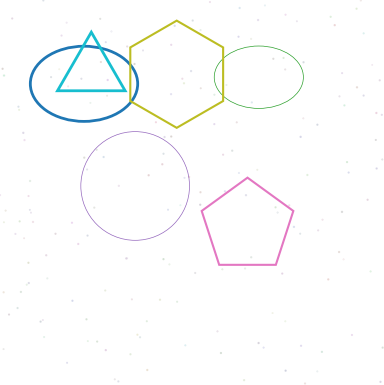[{"shape": "oval", "thickness": 2, "radius": 0.7, "center": [0.218, 0.782]}, {"shape": "oval", "thickness": 0.5, "radius": 0.58, "center": [0.672, 0.799]}, {"shape": "circle", "thickness": 0.5, "radius": 0.71, "center": [0.351, 0.517]}, {"shape": "pentagon", "thickness": 1.5, "radius": 0.63, "center": [0.643, 0.413]}, {"shape": "hexagon", "thickness": 1.5, "radius": 0.7, "center": [0.459, 0.807]}, {"shape": "triangle", "thickness": 2, "radius": 0.51, "center": [0.237, 0.815]}]